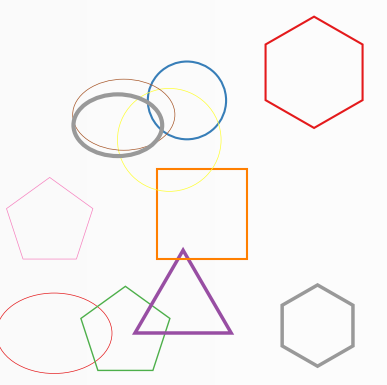[{"shape": "oval", "thickness": 0.5, "radius": 0.75, "center": [0.14, 0.134]}, {"shape": "hexagon", "thickness": 1.5, "radius": 0.72, "center": [0.811, 0.812]}, {"shape": "circle", "thickness": 1.5, "radius": 0.51, "center": [0.482, 0.739]}, {"shape": "pentagon", "thickness": 1, "radius": 0.6, "center": [0.324, 0.136]}, {"shape": "triangle", "thickness": 2.5, "radius": 0.72, "center": [0.472, 0.207]}, {"shape": "square", "thickness": 1.5, "radius": 0.58, "center": [0.521, 0.445]}, {"shape": "circle", "thickness": 0.5, "radius": 0.67, "center": [0.437, 0.637]}, {"shape": "oval", "thickness": 0.5, "radius": 0.66, "center": [0.319, 0.702]}, {"shape": "pentagon", "thickness": 0.5, "radius": 0.59, "center": [0.128, 0.422]}, {"shape": "hexagon", "thickness": 2.5, "radius": 0.53, "center": [0.819, 0.154]}, {"shape": "oval", "thickness": 3, "radius": 0.57, "center": [0.304, 0.675]}]